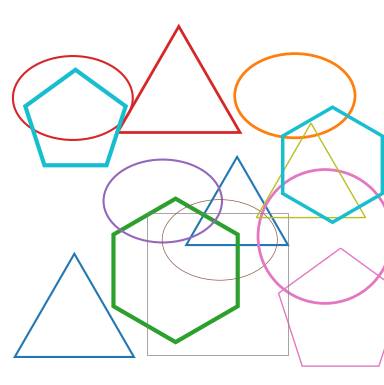[{"shape": "triangle", "thickness": 1.5, "radius": 0.76, "center": [0.616, 0.44]}, {"shape": "triangle", "thickness": 1.5, "radius": 0.89, "center": [0.193, 0.162]}, {"shape": "oval", "thickness": 2, "radius": 0.78, "center": [0.766, 0.751]}, {"shape": "hexagon", "thickness": 3, "radius": 0.93, "center": [0.456, 0.298]}, {"shape": "oval", "thickness": 1.5, "radius": 0.78, "center": [0.189, 0.745]}, {"shape": "triangle", "thickness": 2, "radius": 0.92, "center": [0.464, 0.748]}, {"shape": "oval", "thickness": 1.5, "radius": 0.77, "center": [0.423, 0.478]}, {"shape": "oval", "thickness": 0.5, "radius": 0.75, "center": [0.571, 0.377]}, {"shape": "circle", "thickness": 2, "radius": 0.87, "center": [0.844, 0.386]}, {"shape": "pentagon", "thickness": 1, "radius": 0.85, "center": [0.885, 0.186]}, {"shape": "square", "thickness": 0.5, "radius": 0.92, "center": [0.565, 0.262]}, {"shape": "triangle", "thickness": 1, "radius": 0.82, "center": [0.808, 0.517]}, {"shape": "pentagon", "thickness": 3, "radius": 0.69, "center": [0.196, 0.682]}, {"shape": "hexagon", "thickness": 2.5, "radius": 0.75, "center": [0.864, 0.572]}]